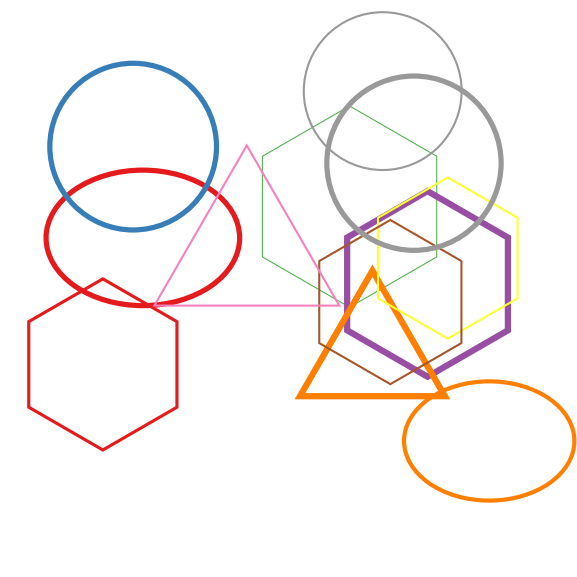[{"shape": "oval", "thickness": 2.5, "radius": 0.84, "center": [0.247, 0.587]}, {"shape": "hexagon", "thickness": 1.5, "radius": 0.74, "center": [0.178, 0.368]}, {"shape": "circle", "thickness": 2.5, "radius": 0.72, "center": [0.231, 0.745]}, {"shape": "hexagon", "thickness": 0.5, "radius": 0.87, "center": [0.605, 0.641]}, {"shape": "hexagon", "thickness": 3, "radius": 0.8, "center": [0.74, 0.507]}, {"shape": "oval", "thickness": 2, "radius": 0.74, "center": [0.847, 0.236]}, {"shape": "triangle", "thickness": 3, "radius": 0.72, "center": [0.645, 0.385]}, {"shape": "hexagon", "thickness": 1, "radius": 0.7, "center": [0.775, 0.552]}, {"shape": "hexagon", "thickness": 1, "radius": 0.71, "center": [0.676, 0.476]}, {"shape": "triangle", "thickness": 1, "radius": 0.92, "center": [0.427, 0.562]}, {"shape": "circle", "thickness": 1, "radius": 0.68, "center": [0.663, 0.841]}, {"shape": "circle", "thickness": 2.5, "radius": 0.75, "center": [0.717, 0.717]}]